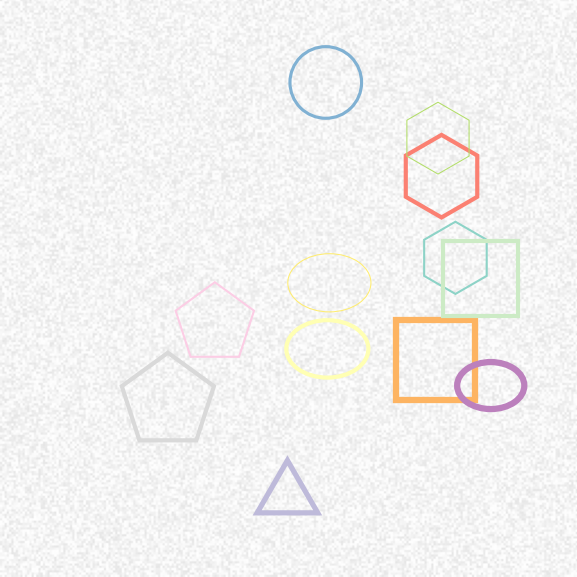[{"shape": "hexagon", "thickness": 1, "radius": 0.31, "center": [0.789, 0.553]}, {"shape": "oval", "thickness": 2, "radius": 0.36, "center": [0.567, 0.395]}, {"shape": "triangle", "thickness": 2.5, "radius": 0.3, "center": [0.498, 0.141]}, {"shape": "hexagon", "thickness": 2, "radius": 0.36, "center": [0.765, 0.694]}, {"shape": "circle", "thickness": 1.5, "radius": 0.31, "center": [0.564, 0.856]}, {"shape": "square", "thickness": 3, "radius": 0.34, "center": [0.754, 0.375]}, {"shape": "hexagon", "thickness": 0.5, "radius": 0.31, "center": [0.758, 0.76]}, {"shape": "pentagon", "thickness": 1, "radius": 0.36, "center": [0.372, 0.439]}, {"shape": "pentagon", "thickness": 2, "radius": 0.42, "center": [0.291, 0.304]}, {"shape": "oval", "thickness": 3, "radius": 0.29, "center": [0.85, 0.331]}, {"shape": "square", "thickness": 2, "radius": 0.32, "center": [0.832, 0.517]}, {"shape": "oval", "thickness": 0.5, "radius": 0.36, "center": [0.57, 0.509]}]